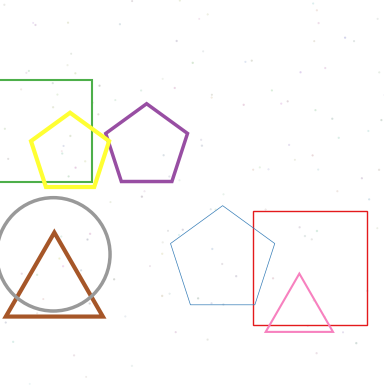[{"shape": "square", "thickness": 1, "radius": 0.74, "center": [0.805, 0.303]}, {"shape": "pentagon", "thickness": 0.5, "radius": 0.71, "center": [0.578, 0.323]}, {"shape": "square", "thickness": 1.5, "radius": 0.67, "center": [0.106, 0.66]}, {"shape": "pentagon", "thickness": 2.5, "radius": 0.56, "center": [0.381, 0.619]}, {"shape": "pentagon", "thickness": 3, "radius": 0.53, "center": [0.182, 0.601]}, {"shape": "triangle", "thickness": 3, "radius": 0.73, "center": [0.141, 0.251]}, {"shape": "triangle", "thickness": 1.5, "radius": 0.5, "center": [0.778, 0.188]}, {"shape": "circle", "thickness": 2.5, "radius": 0.74, "center": [0.139, 0.339]}]